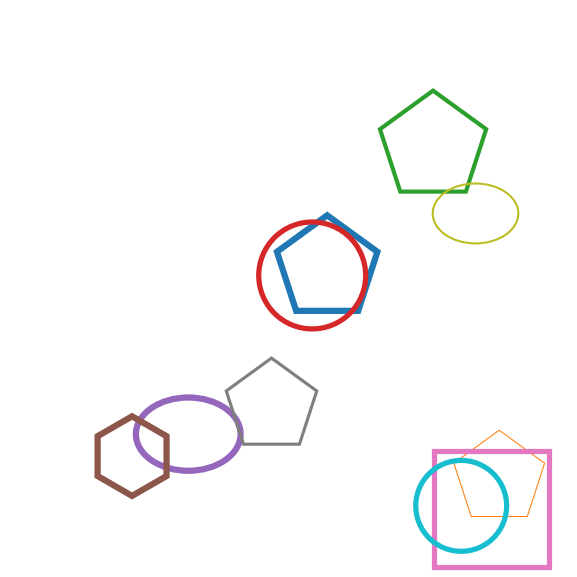[{"shape": "pentagon", "thickness": 3, "radius": 0.46, "center": [0.567, 0.535]}, {"shape": "pentagon", "thickness": 0.5, "radius": 0.41, "center": [0.864, 0.172]}, {"shape": "pentagon", "thickness": 2, "radius": 0.48, "center": [0.75, 0.746]}, {"shape": "circle", "thickness": 2.5, "radius": 0.46, "center": [0.541, 0.522]}, {"shape": "oval", "thickness": 3, "radius": 0.45, "center": [0.326, 0.247]}, {"shape": "hexagon", "thickness": 3, "radius": 0.34, "center": [0.229, 0.209]}, {"shape": "square", "thickness": 2.5, "radius": 0.5, "center": [0.851, 0.118]}, {"shape": "pentagon", "thickness": 1.5, "radius": 0.41, "center": [0.47, 0.297]}, {"shape": "oval", "thickness": 1, "radius": 0.37, "center": [0.823, 0.629]}, {"shape": "circle", "thickness": 2.5, "radius": 0.39, "center": [0.799, 0.123]}]